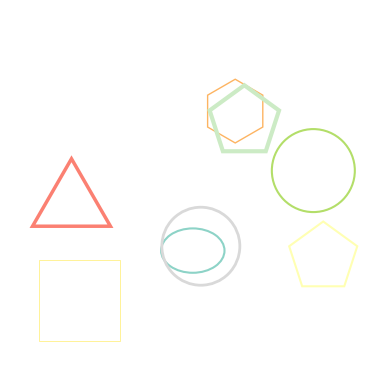[{"shape": "oval", "thickness": 1.5, "radius": 0.41, "center": [0.501, 0.349]}, {"shape": "pentagon", "thickness": 1.5, "radius": 0.46, "center": [0.84, 0.332]}, {"shape": "triangle", "thickness": 2.5, "radius": 0.58, "center": [0.186, 0.471]}, {"shape": "hexagon", "thickness": 1, "radius": 0.41, "center": [0.611, 0.711]}, {"shape": "circle", "thickness": 1.5, "radius": 0.54, "center": [0.814, 0.557]}, {"shape": "circle", "thickness": 2, "radius": 0.51, "center": [0.522, 0.36]}, {"shape": "pentagon", "thickness": 3, "radius": 0.47, "center": [0.635, 0.684]}, {"shape": "square", "thickness": 0.5, "radius": 0.52, "center": [0.206, 0.219]}]